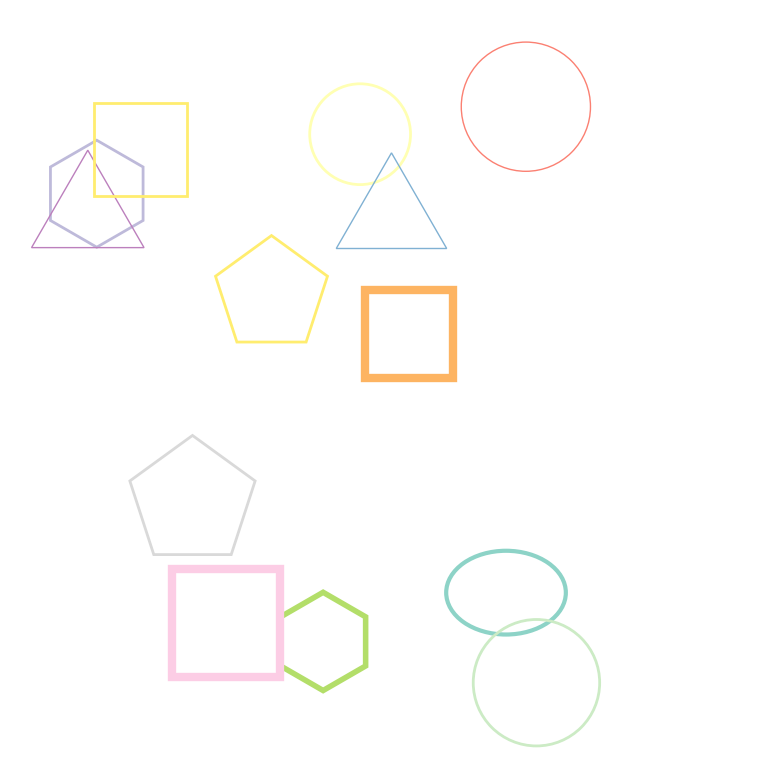[{"shape": "oval", "thickness": 1.5, "radius": 0.39, "center": [0.657, 0.23]}, {"shape": "circle", "thickness": 1, "radius": 0.33, "center": [0.468, 0.826]}, {"shape": "hexagon", "thickness": 1, "radius": 0.35, "center": [0.126, 0.748]}, {"shape": "circle", "thickness": 0.5, "radius": 0.42, "center": [0.683, 0.861]}, {"shape": "triangle", "thickness": 0.5, "radius": 0.41, "center": [0.508, 0.719]}, {"shape": "square", "thickness": 3, "radius": 0.29, "center": [0.532, 0.566]}, {"shape": "hexagon", "thickness": 2, "radius": 0.32, "center": [0.42, 0.167]}, {"shape": "square", "thickness": 3, "radius": 0.35, "center": [0.294, 0.19]}, {"shape": "pentagon", "thickness": 1, "radius": 0.43, "center": [0.25, 0.349]}, {"shape": "triangle", "thickness": 0.5, "radius": 0.42, "center": [0.114, 0.721]}, {"shape": "circle", "thickness": 1, "radius": 0.41, "center": [0.697, 0.113]}, {"shape": "pentagon", "thickness": 1, "radius": 0.38, "center": [0.353, 0.618]}, {"shape": "square", "thickness": 1, "radius": 0.3, "center": [0.182, 0.806]}]